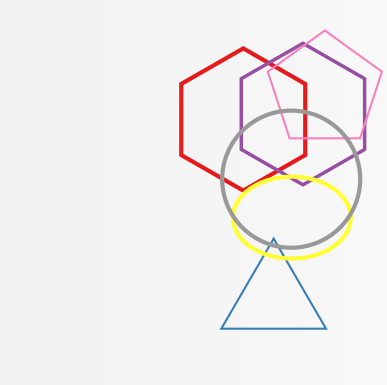[{"shape": "hexagon", "thickness": 3, "radius": 0.92, "center": [0.628, 0.69]}, {"shape": "triangle", "thickness": 1.5, "radius": 0.78, "center": [0.706, 0.224]}, {"shape": "hexagon", "thickness": 2.5, "radius": 0.92, "center": [0.782, 0.704]}, {"shape": "oval", "thickness": 3, "radius": 0.76, "center": [0.753, 0.435]}, {"shape": "pentagon", "thickness": 1.5, "radius": 0.77, "center": [0.838, 0.766]}, {"shape": "circle", "thickness": 3, "radius": 0.89, "center": [0.751, 0.535]}]